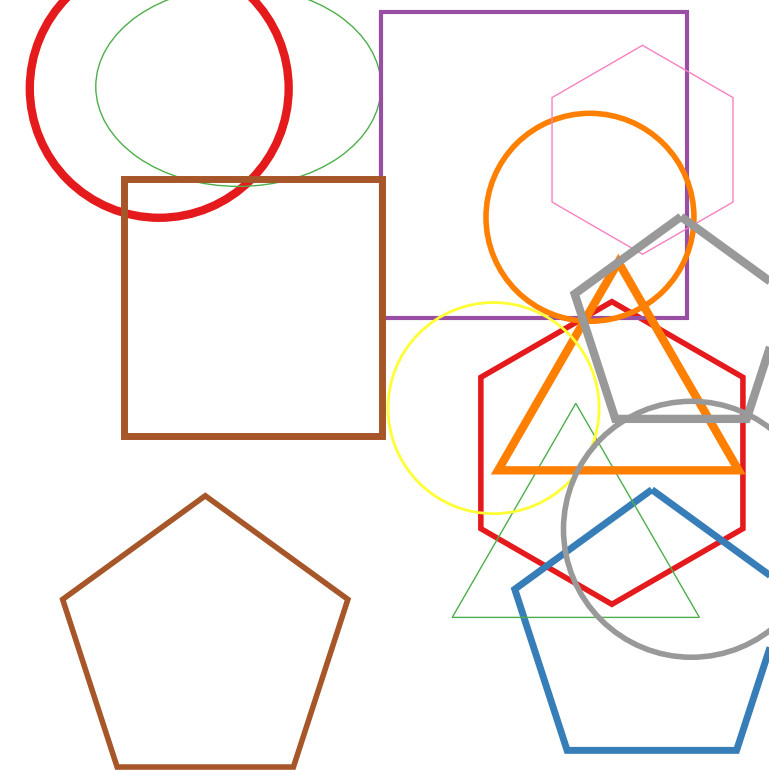[{"shape": "hexagon", "thickness": 2, "radius": 0.98, "center": [0.795, 0.412]}, {"shape": "circle", "thickness": 3, "radius": 0.84, "center": [0.207, 0.885]}, {"shape": "pentagon", "thickness": 2.5, "radius": 0.94, "center": [0.847, 0.177]}, {"shape": "oval", "thickness": 0.5, "radius": 0.93, "center": [0.31, 0.888]}, {"shape": "triangle", "thickness": 0.5, "radius": 0.93, "center": [0.748, 0.291]}, {"shape": "square", "thickness": 1.5, "radius": 0.99, "center": [0.693, 0.785]}, {"shape": "triangle", "thickness": 3, "radius": 0.9, "center": [0.803, 0.479]}, {"shape": "circle", "thickness": 2, "radius": 0.68, "center": [0.766, 0.718]}, {"shape": "circle", "thickness": 1, "radius": 0.69, "center": [0.641, 0.47]}, {"shape": "pentagon", "thickness": 2, "radius": 0.97, "center": [0.267, 0.161]}, {"shape": "square", "thickness": 2.5, "radius": 0.83, "center": [0.329, 0.6]}, {"shape": "hexagon", "thickness": 0.5, "radius": 0.68, "center": [0.834, 0.805]}, {"shape": "circle", "thickness": 2, "radius": 0.83, "center": [0.898, 0.313]}, {"shape": "pentagon", "thickness": 3, "radius": 0.73, "center": [0.884, 0.573]}]